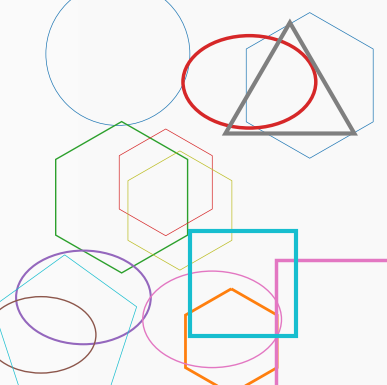[{"shape": "circle", "thickness": 0.5, "radius": 0.93, "center": [0.304, 0.86]}, {"shape": "hexagon", "thickness": 0.5, "radius": 0.95, "center": [0.799, 0.778]}, {"shape": "hexagon", "thickness": 2, "radius": 0.68, "center": [0.597, 0.113]}, {"shape": "hexagon", "thickness": 1, "radius": 0.98, "center": [0.314, 0.488]}, {"shape": "hexagon", "thickness": 0.5, "radius": 0.69, "center": [0.428, 0.526]}, {"shape": "oval", "thickness": 2.5, "radius": 0.86, "center": [0.644, 0.787]}, {"shape": "oval", "thickness": 1.5, "radius": 0.87, "center": [0.215, 0.227]}, {"shape": "oval", "thickness": 1, "radius": 0.71, "center": [0.106, 0.13]}, {"shape": "square", "thickness": 2.5, "radius": 0.83, "center": [0.878, 0.158]}, {"shape": "oval", "thickness": 1, "radius": 0.9, "center": [0.547, 0.171]}, {"shape": "triangle", "thickness": 3, "radius": 0.96, "center": [0.748, 0.749]}, {"shape": "hexagon", "thickness": 0.5, "radius": 0.77, "center": [0.464, 0.453]}, {"shape": "square", "thickness": 3, "radius": 0.68, "center": [0.627, 0.264]}, {"shape": "pentagon", "thickness": 0.5, "radius": 0.98, "center": [0.167, 0.143]}]